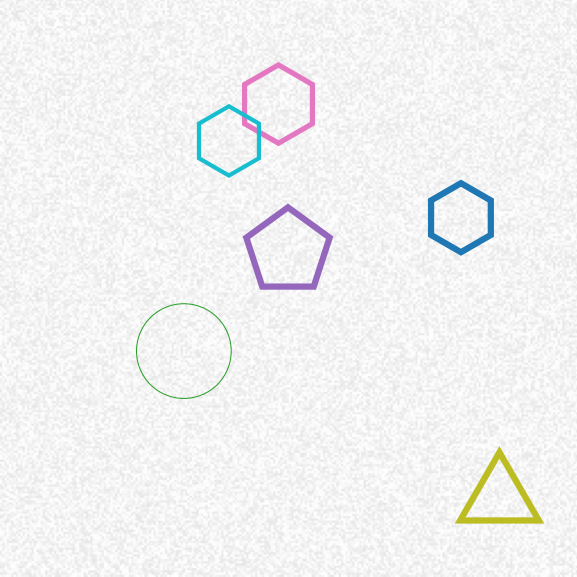[{"shape": "hexagon", "thickness": 3, "radius": 0.3, "center": [0.798, 0.622]}, {"shape": "circle", "thickness": 0.5, "radius": 0.41, "center": [0.318, 0.391]}, {"shape": "pentagon", "thickness": 3, "radius": 0.38, "center": [0.499, 0.564]}, {"shape": "hexagon", "thickness": 2.5, "radius": 0.34, "center": [0.482, 0.819]}, {"shape": "triangle", "thickness": 3, "radius": 0.39, "center": [0.865, 0.137]}, {"shape": "hexagon", "thickness": 2, "radius": 0.3, "center": [0.396, 0.755]}]